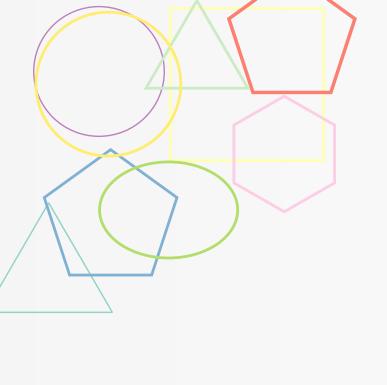[{"shape": "triangle", "thickness": 1, "radius": 0.95, "center": [0.126, 0.284]}, {"shape": "square", "thickness": 2, "radius": 0.99, "center": [0.637, 0.781]}, {"shape": "pentagon", "thickness": 2.5, "radius": 0.85, "center": [0.753, 0.898]}, {"shape": "pentagon", "thickness": 2, "radius": 0.9, "center": [0.285, 0.431]}, {"shape": "oval", "thickness": 2, "radius": 0.89, "center": [0.435, 0.455]}, {"shape": "hexagon", "thickness": 2, "radius": 0.75, "center": [0.734, 0.6]}, {"shape": "circle", "thickness": 1, "radius": 0.84, "center": [0.255, 0.814]}, {"shape": "triangle", "thickness": 2, "radius": 0.76, "center": [0.508, 0.847]}, {"shape": "circle", "thickness": 2, "radius": 0.93, "center": [0.28, 0.781]}]